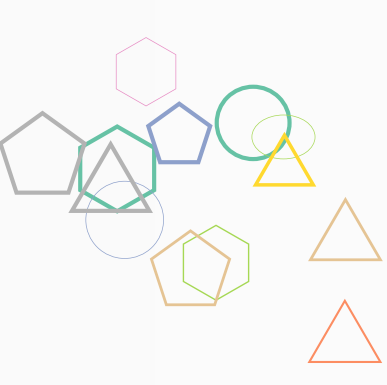[{"shape": "circle", "thickness": 3, "radius": 0.47, "center": [0.653, 0.681]}, {"shape": "hexagon", "thickness": 3, "radius": 0.55, "center": [0.302, 0.561]}, {"shape": "triangle", "thickness": 1.5, "radius": 0.53, "center": [0.89, 0.113]}, {"shape": "pentagon", "thickness": 3, "radius": 0.42, "center": [0.463, 0.647]}, {"shape": "circle", "thickness": 0.5, "radius": 0.5, "center": [0.322, 0.429]}, {"shape": "hexagon", "thickness": 0.5, "radius": 0.44, "center": [0.377, 0.814]}, {"shape": "hexagon", "thickness": 1, "radius": 0.49, "center": [0.557, 0.317]}, {"shape": "oval", "thickness": 0.5, "radius": 0.41, "center": [0.732, 0.644]}, {"shape": "triangle", "thickness": 2.5, "radius": 0.43, "center": [0.734, 0.563]}, {"shape": "triangle", "thickness": 2, "radius": 0.52, "center": [0.891, 0.377]}, {"shape": "pentagon", "thickness": 2, "radius": 0.53, "center": [0.492, 0.294]}, {"shape": "pentagon", "thickness": 3, "radius": 0.57, "center": [0.11, 0.592]}, {"shape": "triangle", "thickness": 3, "radius": 0.58, "center": [0.286, 0.51]}]